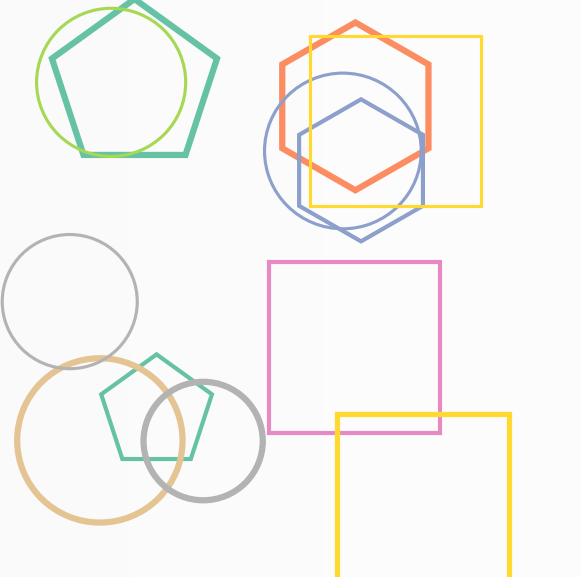[{"shape": "pentagon", "thickness": 2, "radius": 0.5, "center": [0.269, 0.285]}, {"shape": "pentagon", "thickness": 3, "radius": 0.75, "center": [0.231, 0.852]}, {"shape": "hexagon", "thickness": 3, "radius": 0.73, "center": [0.611, 0.815]}, {"shape": "circle", "thickness": 1.5, "radius": 0.67, "center": [0.59, 0.738]}, {"shape": "hexagon", "thickness": 2, "radius": 0.61, "center": [0.621, 0.704]}, {"shape": "square", "thickness": 2, "radius": 0.74, "center": [0.61, 0.398]}, {"shape": "circle", "thickness": 1.5, "radius": 0.64, "center": [0.191, 0.857]}, {"shape": "square", "thickness": 2.5, "radius": 0.74, "center": [0.728, 0.135]}, {"shape": "square", "thickness": 1.5, "radius": 0.74, "center": [0.68, 0.79]}, {"shape": "circle", "thickness": 3, "radius": 0.71, "center": [0.172, 0.237]}, {"shape": "circle", "thickness": 1.5, "radius": 0.58, "center": [0.12, 0.477]}, {"shape": "circle", "thickness": 3, "radius": 0.51, "center": [0.349, 0.235]}]